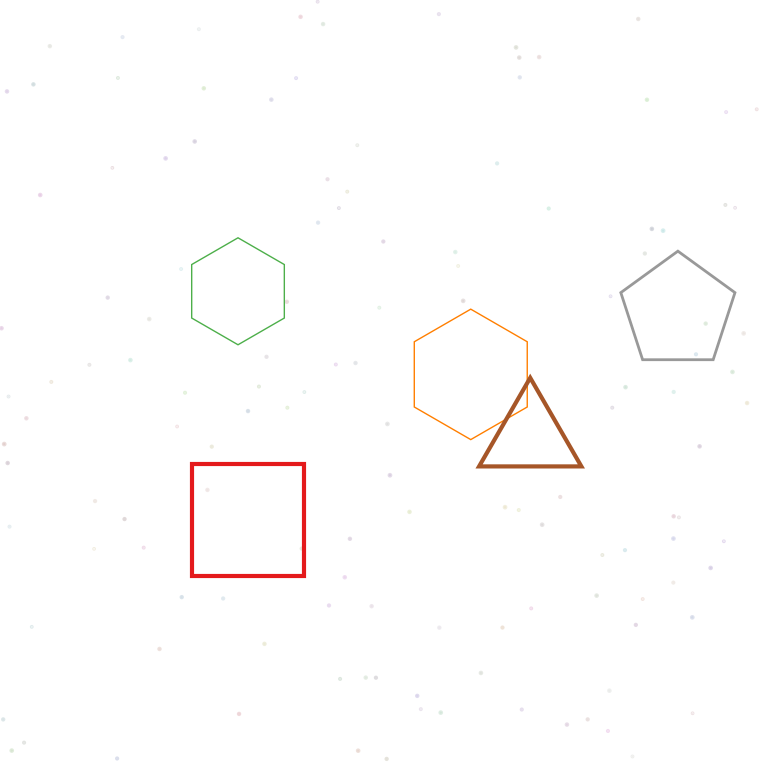[{"shape": "square", "thickness": 1.5, "radius": 0.36, "center": [0.322, 0.325]}, {"shape": "hexagon", "thickness": 0.5, "radius": 0.35, "center": [0.309, 0.622]}, {"shape": "hexagon", "thickness": 0.5, "radius": 0.42, "center": [0.611, 0.514]}, {"shape": "triangle", "thickness": 1.5, "radius": 0.38, "center": [0.689, 0.433]}, {"shape": "pentagon", "thickness": 1, "radius": 0.39, "center": [0.88, 0.596]}]